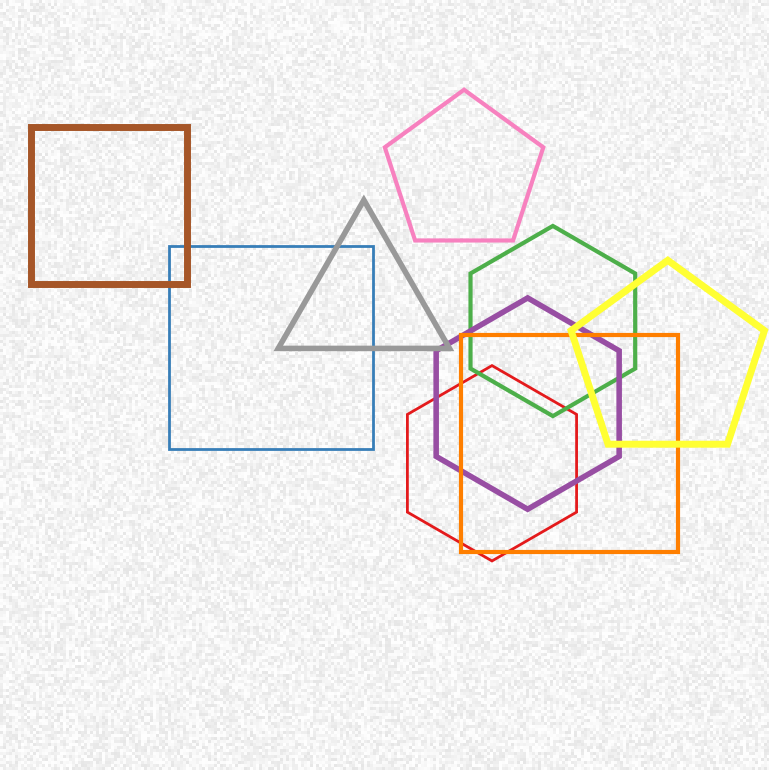[{"shape": "hexagon", "thickness": 1, "radius": 0.63, "center": [0.639, 0.398]}, {"shape": "square", "thickness": 1, "radius": 0.66, "center": [0.352, 0.549]}, {"shape": "hexagon", "thickness": 1.5, "radius": 0.62, "center": [0.718, 0.583]}, {"shape": "hexagon", "thickness": 2, "radius": 0.69, "center": [0.685, 0.476]}, {"shape": "square", "thickness": 1.5, "radius": 0.71, "center": [0.74, 0.424]}, {"shape": "pentagon", "thickness": 2.5, "radius": 0.66, "center": [0.867, 0.53]}, {"shape": "square", "thickness": 2.5, "radius": 0.51, "center": [0.142, 0.733]}, {"shape": "pentagon", "thickness": 1.5, "radius": 0.54, "center": [0.603, 0.775]}, {"shape": "triangle", "thickness": 2, "radius": 0.64, "center": [0.473, 0.612]}]